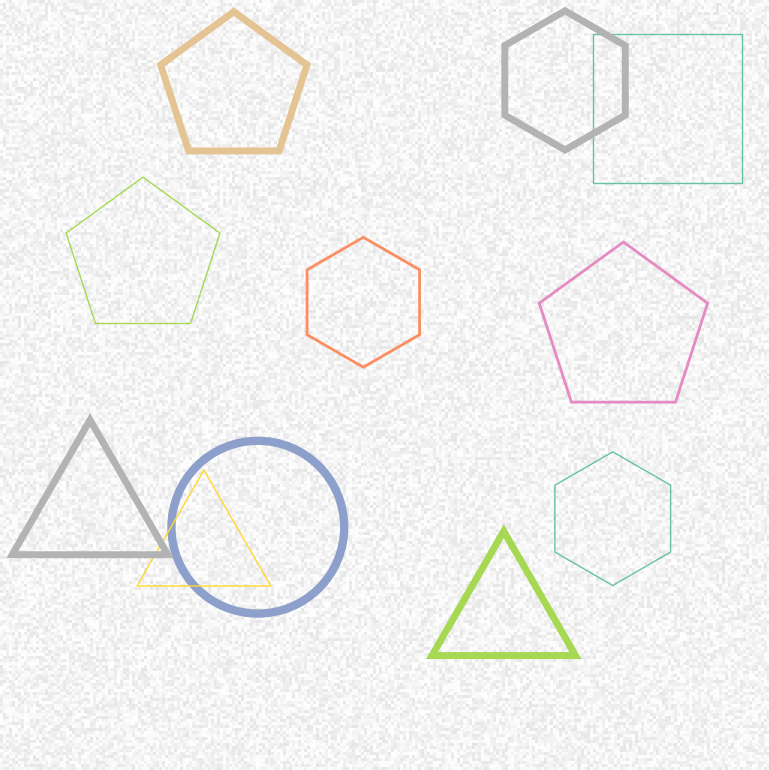[{"shape": "hexagon", "thickness": 0.5, "radius": 0.43, "center": [0.796, 0.326]}, {"shape": "square", "thickness": 0.5, "radius": 0.48, "center": [0.867, 0.859]}, {"shape": "hexagon", "thickness": 1, "radius": 0.42, "center": [0.472, 0.607]}, {"shape": "circle", "thickness": 3, "radius": 0.56, "center": [0.335, 0.315]}, {"shape": "pentagon", "thickness": 1, "radius": 0.57, "center": [0.81, 0.571]}, {"shape": "pentagon", "thickness": 0.5, "radius": 0.53, "center": [0.186, 0.665]}, {"shape": "triangle", "thickness": 2.5, "radius": 0.54, "center": [0.654, 0.202]}, {"shape": "triangle", "thickness": 0.5, "radius": 0.5, "center": [0.265, 0.289]}, {"shape": "pentagon", "thickness": 2.5, "radius": 0.5, "center": [0.304, 0.885]}, {"shape": "triangle", "thickness": 2.5, "radius": 0.58, "center": [0.117, 0.338]}, {"shape": "hexagon", "thickness": 2.5, "radius": 0.45, "center": [0.734, 0.896]}]